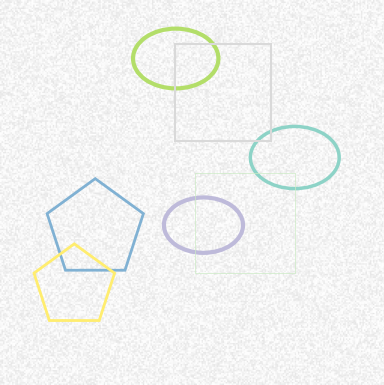[{"shape": "oval", "thickness": 2.5, "radius": 0.58, "center": [0.766, 0.591]}, {"shape": "oval", "thickness": 3, "radius": 0.51, "center": [0.529, 0.415]}, {"shape": "pentagon", "thickness": 2, "radius": 0.66, "center": [0.247, 0.405]}, {"shape": "oval", "thickness": 3, "radius": 0.55, "center": [0.456, 0.848]}, {"shape": "square", "thickness": 1.5, "radius": 0.63, "center": [0.579, 0.76]}, {"shape": "square", "thickness": 0.5, "radius": 0.65, "center": [0.636, 0.42]}, {"shape": "pentagon", "thickness": 2, "radius": 0.55, "center": [0.193, 0.257]}]